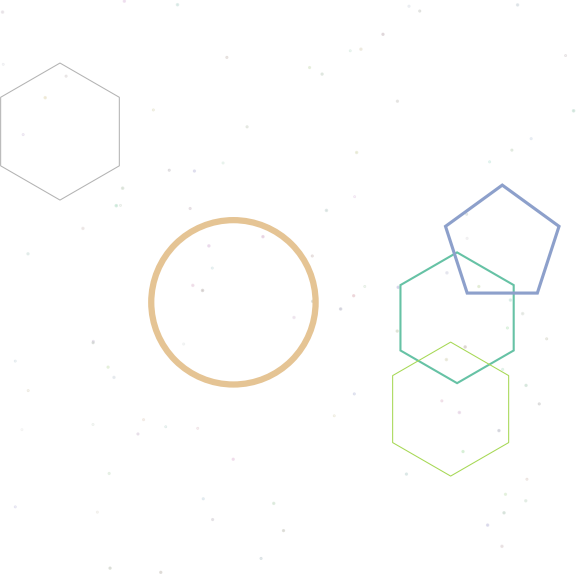[{"shape": "hexagon", "thickness": 1, "radius": 0.57, "center": [0.791, 0.449]}, {"shape": "pentagon", "thickness": 1.5, "radius": 0.52, "center": [0.87, 0.575]}, {"shape": "hexagon", "thickness": 0.5, "radius": 0.58, "center": [0.78, 0.291]}, {"shape": "circle", "thickness": 3, "radius": 0.71, "center": [0.404, 0.476]}, {"shape": "hexagon", "thickness": 0.5, "radius": 0.59, "center": [0.104, 0.771]}]